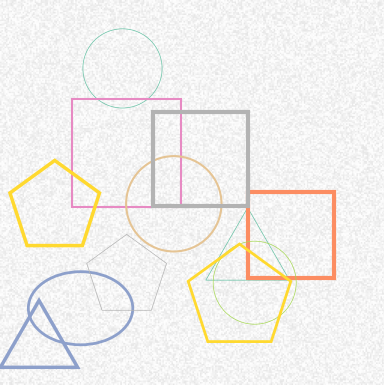[{"shape": "triangle", "thickness": 0.5, "radius": 0.63, "center": [0.643, 0.335]}, {"shape": "circle", "thickness": 0.5, "radius": 0.51, "center": [0.318, 0.822]}, {"shape": "square", "thickness": 3, "radius": 0.56, "center": [0.756, 0.39]}, {"shape": "oval", "thickness": 2, "radius": 0.68, "center": [0.209, 0.199]}, {"shape": "triangle", "thickness": 2.5, "radius": 0.58, "center": [0.101, 0.104]}, {"shape": "square", "thickness": 1.5, "radius": 0.7, "center": [0.329, 0.602]}, {"shape": "circle", "thickness": 0.5, "radius": 0.54, "center": [0.662, 0.266]}, {"shape": "pentagon", "thickness": 2.5, "radius": 0.61, "center": [0.142, 0.461]}, {"shape": "pentagon", "thickness": 2, "radius": 0.7, "center": [0.622, 0.226]}, {"shape": "circle", "thickness": 1.5, "radius": 0.62, "center": [0.451, 0.471]}, {"shape": "pentagon", "thickness": 0.5, "radius": 0.54, "center": [0.329, 0.282]}, {"shape": "square", "thickness": 3, "radius": 0.62, "center": [0.52, 0.587]}]